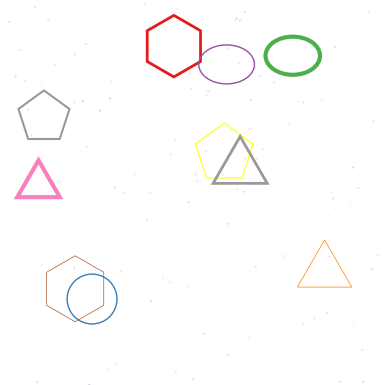[{"shape": "hexagon", "thickness": 2, "radius": 0.4, "center": [0.452, 0.88]}, {"shape": "circle", "thickness": 1, "radius": 0.32, "center": [0.239, 0.223]}, {"shape": "oval", "thickness": 3, "radius": 0.35, "center": [0.76, 0.855]}, {"shape": "oval", "thickness": 1, "radius": 0.36, "center": [0.589, 0.833]}, {"shape": "triangle", "thickness": 0.5, "radius": 0.41, "center": [0.843, 0.295]}, {"shape": "pentagon", "thickness": 1, "radius": 0.39, "center": [0.583, 0.602]}, {"shape": "hexagon", "thickness": 0.5, "radius": 0.43, "center": [0.195, 0.25]}, {"shape": "triangle", "thickness": 3, "radius": 0.32, "center": [0.1, 0.52]}, {"shape": "pentagon", "thickness": 1.5, "radius": 0.35, "center": [0.114, 0.695]}, {"shape": "triangle", "thickness": 2, "radius": 0.41, "center": [0.624, 0.564]}]